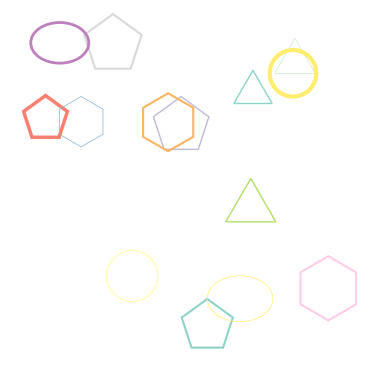[{"shape": "pentagon", "thickness": 1.5, "radius": 0.35, "center": [0.538, 0.154]}, {"shape": "triangle", "thickness": 1, "radius": 0.29, "center": [0.657, 0.76]}, {"shape": "circle", "thickness": 1, "radius": 0.33, "center": [0.344, 0.283]}, {"shape": "pentagon", "thickness": 1, "radius": 0.38, "center": [0.471, 0.673]}, {"shape": "pentagon", "thickness": 2.5, "radius": 0.3, "center": [0.118, 0.692]}, {"shape": "hexagon", "thickness": 0.5, "radius": 0.33, "center": [0.211, 0.684]}, {"shape": "hexagon", "thickness": 1.5, "radius": 0.38, "center": [0.437, 0.682]}, {"shape": "triangle", "thickness": 1, "radius": 0.38, "center": [0.651, 0.461]}, {"shape": "hexagon", "thickness": 1.5, "radius": 0.42, "center": [0.853, 0.251]}, {"shape": "pentagon", "thickness": 1.5, "radius": 0.39, "center": [0.293, 0.885]}, {"shape": "oval", "thickness": 2, "radius": 0.38, "center": [0.155, 0.889]}, {"shape": "triangle", "thickness": 0.5, "radius": 0.31, "center": [0.766, 0.84]}, {"shape": "oval", "thickness": 0.5, "radius": 0.43, "center": [0.624, 0.224]}, {"shape": "circle", "thickness": 3, "radius": 0.3, "center": [0.761, 0.81]}]